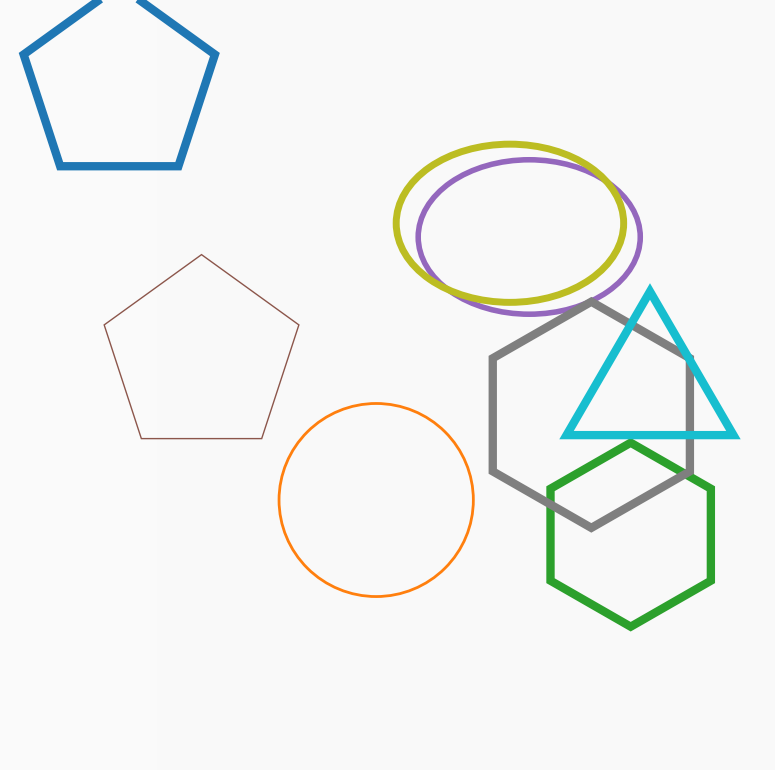[{"shape": "pentagon", "thickness": 3, "radius": 0.65, "center": [0.154, 0.889]}, {"shape": "circle", "thickness": 1, "radius": 0.63, "center": [0.485, 0.351]}, {"shape": "hexagon", "thickness": 3, "radius": 0.6, "center": [0.814, 0.306]}, {"shape": "oval", "thickness": 2, "radius": 0.72, "center": [0.683, 0.692]}, {"shape": "pentagon", "thickness": 0.5, "radius": 0.66, "center": [0.26, 0.537]}, {"shape": "hexagon", "thickness": 3, "radius": 0.73, "center": [0.763, 0.461]}, {"shape": "oval", "thickness": 2.5, "radius": 0.73, "center": [0.658, 0.71]}, {"shape": "triangle", "thickness": 3, "radius": 0.62, "center": [0.839, 0.497]}]